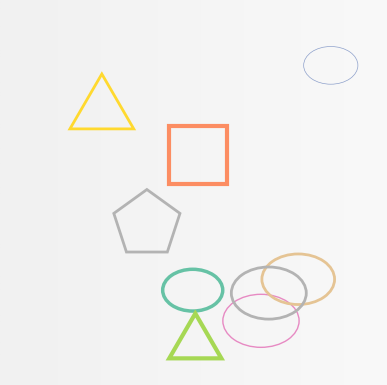[{"shape": "oval", "thickness": 2.5, "radius": 0.39, "center": [0.497, 0.246]}, {"shape": "square", "thickness": 3, "radius": 0.38, "center": [0.51, 0.597]}, {"shape": "oval", "thickness": 0.5, "radius": 0.35, "center": [0.854, 0.83]}, {"shape": "oval", "thickness": 1, "radius": 0.49, "center": [0.673, 0.167]}, {"shape": "triangle", "thickness": 3, "radius": 0.39, "center": [0.504, 0.108]}, {"shape": "triangle", "thickness": 2, "radius": 0.48, "center": [0.263, 0.713]}, {"shape": "oval", "thickness": 2, "radius": 0.47, "center": [0.77, 0.275]}, {"shape": "pentagon", "thickness": 2, "radius": 0.45, "center": [0.379, 0.418]}, {"shape": "oval", "thickness": 2, "radius": 0.48, "center": [0.694, 0.239]}]